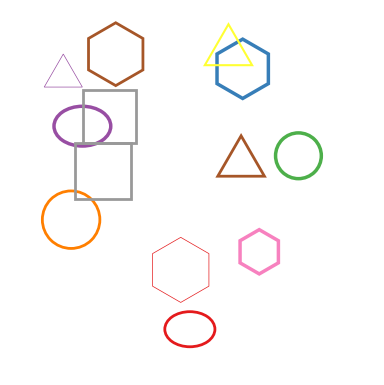[{"shape": "oval", "thickness": 2, "radius": 0.33, "center": [0.493, 0.145]}, {"shape": "hexagon", "thickness": 0.5, "radius": 0.42, "center": [0.469, 0.299]}, {"shape": "hexagon", "thickness": 2.5, "radius": 0.39, "center": [0.63, 0.821]}, {"shape": "circle", "thickness": 2.5, "radius": 0.3, "center": [0.775, 0.595]}, {"shape": "oval", "thickness": 2.5, "radius": 0.37, "center": [0.214, 0.672]}, {"shape": "triangle", "thickness": 0.5, "radius": 0.29, "center": [0.164, 0.802]}, {"shape": "circle", "thickness": 2, "radius": 0.37, "center": [0.185, 0.429]}, {"shape": "triangle", "thickness": 1.5, "radius": 0.35, "center": [0.593, 0.866]}, {"shape": "hexagon", "thickness": 2, "radius": 0.41, "center": [0.301, 0.859]}, {"shape": "triangle", "thickness": 2, "radius": 0.35, "center": [0.626, 0.577]}, {"shape": "hexagon", "thickness": 2.5, "radius": 0.29, "center": [0.673, 0.346]}, {"shape": "square", "thickness": 2, "radius": 0.36, "center": [0.268, 0.556]}, {"shape": "square", "thickness": 2, "radius": 0.35, "center": [0.284, 0.698]}]